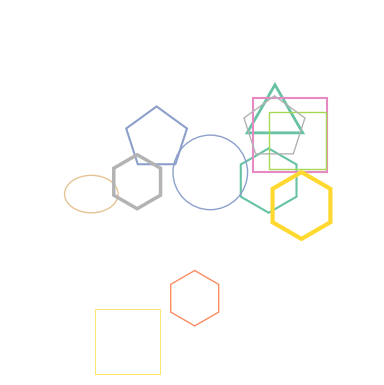[{"shape": "hexagon", "thickness": 1.5, "radius": 0.42, "center": [0.698, 0.531]}, {"shape": "triangle", "thickness": 2, "radius": 0.42, "center": [0.714, 0.697]}, {"shape": "hexagon", "thickness": 1, "radius": 0.36, "center": [0.506, 0.225]}, {"shape": "circle", "thickness": 1, "radius": 0.48, "center": [0.546, 0.552]}, {"shape": "pentagon", "thickness": 1.5, "radius": 0.42, "center": [0.407, 0.641]}, {"shape": "square", "thickness": 1.5, "radius": 0.49, "center": [0.753, 0.65]}, {"shape": "square", "thickness": 1, "radius": 0.37, "center": [0.773, 0.636]}, {"shape": "hexagon", "thickness": 3, "radius": 0.43, "center": [0.783, 0.466]}, {"shape": "square", "thickness": 0.5, "radius": 0.42, "center": [0.331, 0.113]}, {"shape": "oval", "thickness": 1, "radius": 0.35, "center": [0.237, 0.496]}, {"shape": "pentagon", "thickness": 1, "radius": 0.42, "center": [0.713, 0.668]}, {"shape": "hexagon", "thickness": 2.5, "radius": 0.35, "center": [0.356, 0.528]}]